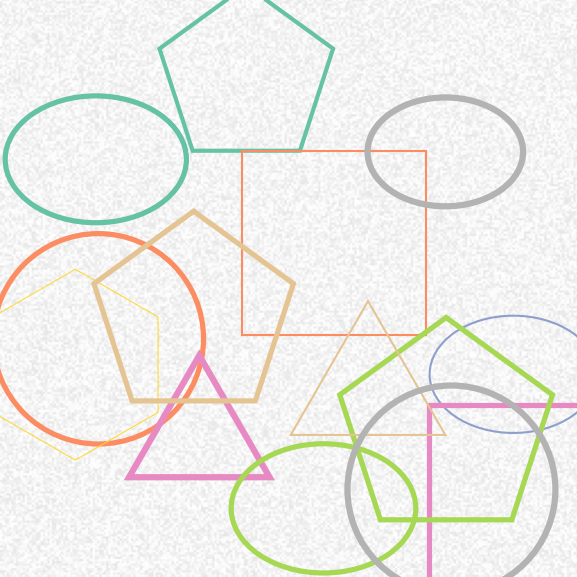[{"shape": "pentagon", "thickness": 2, "radius": 0.79, "center": [0.426, 0.866]}, {"shape": "oval", "thickness": 2.5, "radius": 0.78, "center": [0.166, 0.723]}, {"shape": "square", "thickness": 1, "radius": 0.8, "center": [0.578, 0.579]}, {"shape": "circle", "thickness": 2.5, "radius": 0.91, "center": [0.17, 0.412]}, {"shape": "oval", "thickness": 1, "radius": 0.73, "center": [0.889, 0.351]}, {"shape": "triangle", "thickness": 3, "radius": 0.7, "center": [0.345, 0.243]}, {"shape": "square", "thickness": 2.5, "radius": 0.75, "center": [0.893, 0.148]}, {"shape": "oval", "thickness": 2.5, "radius": 0.8, "center": [0.56, 0.119]}, {"shape": "pentagon", "thickness": 2.5, "radius": 0.97, "center": [0.772, 0.256]}, {"shape": "hexagon", "thickness": 0.5, "radius": 0.83, "center": [0.131, 0.368]}, {"shape": "triangle", "thickness": 1, "radius": 0.77, "center": [0.637, 0.323]}, {"shape": "pentagon", "thickness": 2.5, "radius": 0.91, "center": [0.335, 0.452]}, {"shape": "circle", "thickness": 3, "radius": 0.9, "center": [0.782, 0.152]}, {"shape": "oval", "thickness": 3, "radius": 0.67, "center": [0.771, 0.736]}]